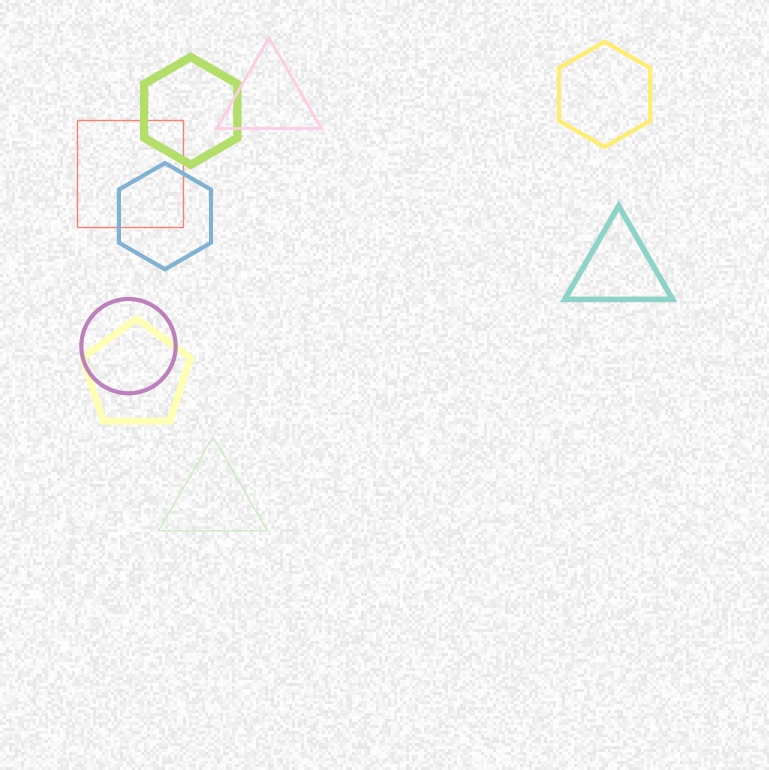[{"shape": "triangle", "thickness": 2, "radius": 0.4, "center": [0.803, 0.652]}, {"shape": "pentagon", "thickness": 2.5, "radius": 0.37, "center": [0.177, 0.513]}, {"shape": "square", "thickness": 0.5, "radius": 0.34, "center": [0.169, 0.775]}, {"shape": "hexagon", "thickness": 1.5, "radius": 0.35, "center": [0.214, 0.719]}, {"shape": "hexagon", "thickness": 3, "radius": 0.35, "center": [0.248, 0.856]}, {"shape": "triangle", "thickness": 1, "radius": 0.39, "center": [0.349, 0.872]}, {"shape": "circle", "thickness": 1.5, "radius": 0.31, "center": [0.167, 0.55]}, {"shape": "triangle", "thickness": 0.5, "radius": 0.41, "center": [0.277, 0.351]}, {"shape": "hexagon", "thickness": 1.5, "radius": 0.34, "center": [0.785, 0.877]}]